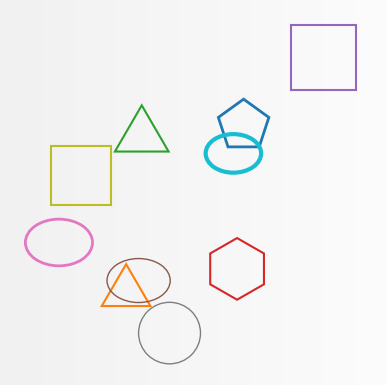[{"shape": "pentagon", "thickness": 2, "radius": 0.34, "center": [0.629, 0.674]}, {"shape": "triangle", "thickness": 1.5, "radius": 0.36, "center": [0.325, 0.241]}, {"shape": "triangle", "thickness": 1.5, "radius": 0.4, "center": [0.366, 0.646]}, {"shape": "hexagon", "thickness": 1.5, "radius": 0.4, "center": [0.612, 0.302]}, {"shape": "square", "thickness": 1.5, "radius": 0.42, "center": [0.835, 0.85]}, {"shape": "oval", "thickness": 1, "radius": 0.41, "center": [0.358, 0.271]}, {"shape": "oval", "thickness": 2, "radius": 0.43, "center": [0.152, 0.37]}, {"shape": "circle", "thickness": 1, "radius": 0.4, "center": [0.438, 0.135]}, {"shape": "square", "thickness": 1.5, "radius": 0.38, "center": [0.209, 0.543]}, {"shape": "oval", "thickness": 3, "radius": 0.36, "center": [0.602, 0.602]}]